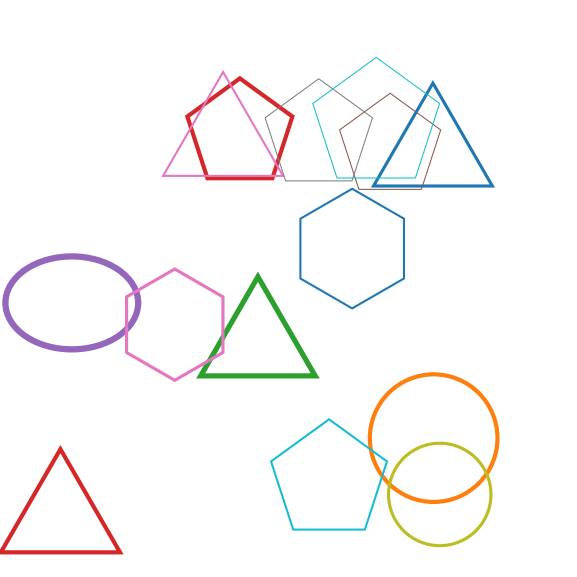[{"shape": "triangle", "thickness": 1.5, "radius": 0.59, "center": [0.75, 0.736]}, {"shape": "hexagon", "thickness": 1, "radius": 0.52, "center": [0.61, 0.569]}, {"shape": "circle", "thickness": 2, "radius": 0.55, "center": [0.751, 0.24]}, {"shape": "triangle", "thickness": 2.5, "radius": 0.57, "center": [0.447, 0.405]}, {"shape": "triangle", "thickness": 2, "radius": 0.6, "center": [0.105, 0.102]}, {"shape": "pentagon", "thickness": 2, "radius": 0.48, "center": [0.415, 0.768]}, {"shape": "oval", "thickness": 3, "radius": 0.57, "center": [0.124, 0.475]}, {"shape": "pentagon", "thickness": 0.5, "radius": 0.46, "center": [0.676, 0.746]}, {"shape": "triangle", "thickness": 1, "radius": 0.6, "center": [0.386, 0.755]}, {"shape": "hexagon", "thickness": 1.5, "radius": 0.48, "center": [0.303, 0.437]}, {"shape": "pentagon", "thickness": 0.5, "radius": 0.49, "center": [0.552, 0.765]}, {"shape": "circle", "thickness": 1.5, "radius": 0.44, "center": [0.761, 0.143]}, {"shape": "pentagon", "thickness": 1, "radius": 0.53, "center": [0.57, 0.168]}, {"shape": "pentagon", "thickness": 0.5, "radius": 0.58, "center": [0.651, 0.784]}]